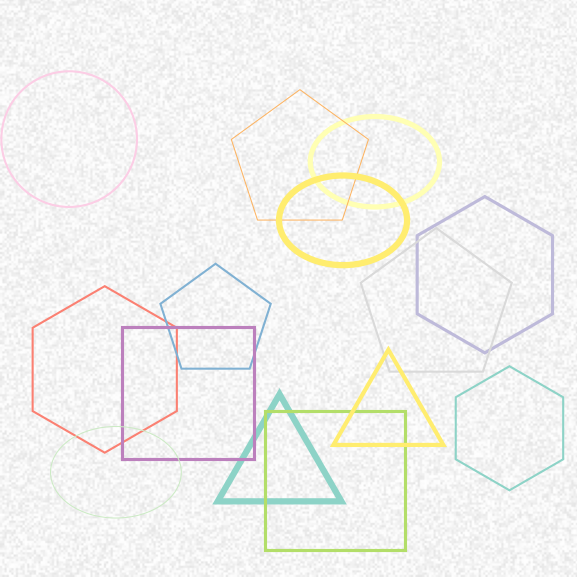[{"shape": "triangle", "thickness": 3, "radius": 0.62, "center": [0.484, 0.193]}, {"shape": "hexagon", "thickness": 1, "radius": 0.54, "center": [0.882, 0.258]}, {"shape": "oval", "thickness": 2.5, "radius": 0.56, "center": [0.649, 0.719]}, {"shape": "hexagon", "thickness": 1.5, "radius": 0.68, "center": [0.84, 0.523]}, {"shape": "hexagon", "thickness": 1, "radius": 0.72, "center": [0.181, 0.359]}, {"shape": "pentagon", "thickness": 1, "radius": 0.5, "center": [0.373, 0.442]}, {"shape": "pentagon", "thickness": 0.5, "radius": 0.62, "center": [0.519, 0.719]}, {"shape": "square", "thickness": 1.5, "radius": 0.6, "center": [0.58, 0.167]}, {"shape": "circle", "thickness": 1, "radius": 0.59, "center": [0.12, 0.758]}, {"shape": "pentagon", "thickness": 1, "radius": 0.69, "center": [0.755, 0.467]}, {"shape": "square", "thickness": 1.5, "radius": 0.57, "center": [0.326, 0.319]}, {"shape": "oval", "thickness": 0.5, "radius": 0.57, "center": [0.201, 0.181]}, {"shape": "triangle", "thickness": 2, "radius": 0.55, "center": [0.673, 0.284]}, {"shape": "oval", "thickness": 3, "radius": 0.55, "center": [0.594, 0.618]}]